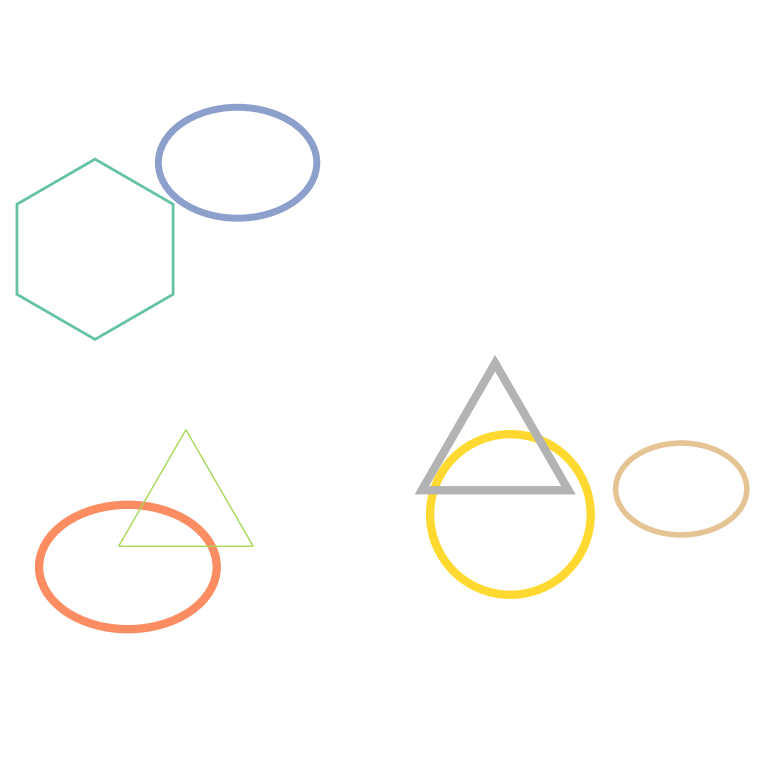[{"shape": "hexagon", "thickness": 1, "radius": 0.59, "center": [0.123, 0.676]}, {"shape": "oval", "thickness": 3, "radius": 0.58, "center": [0.166, 0.264]}, {"shape": "oval", "thickness": 2.5, "radius": 0.51, "center": [0.309, 0.789]}, {"shape": "triangle", "thickness": 0.5, "radius": 0.5, "center": [0.241, 0.341]}, {"shape": "circle", "thickness": 3, "radius": 0.52, "center": [0.663, 0.332]}, {"shape": "oval", "thickness": 2, "radius": 0.43, "center": [0.885, 0.365]}, {"shape": "triangle", "thickness": 3, "radius": 0.55, "center": [0.643, 0.418]}]